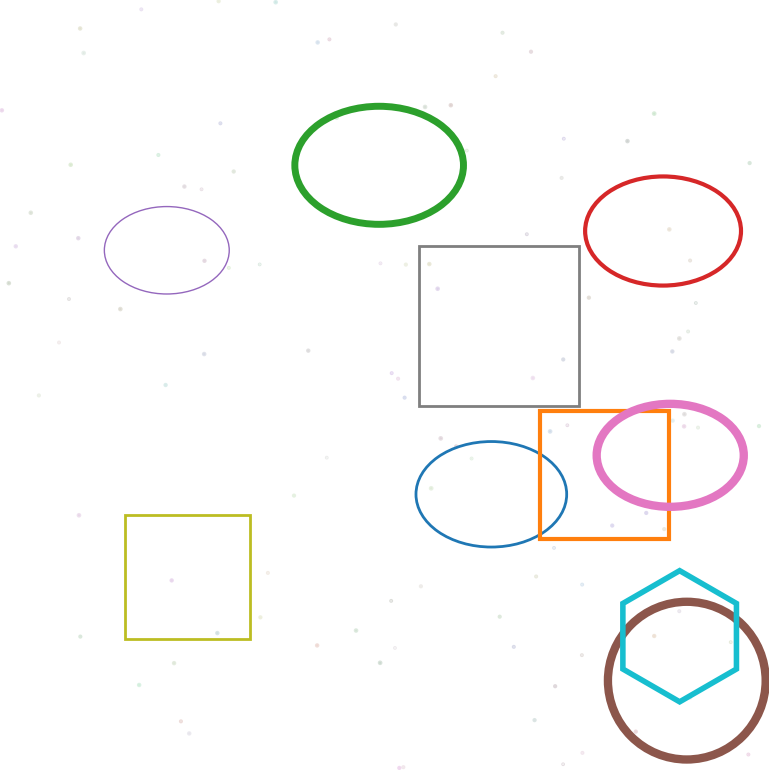[{"shape": "oval", "thickness": 1, "radius": 0.49, "center": [0.638, 0.358]}, {"shape": "square", "thickness": 1.5, "radius": 0.42, "center": [0.785, 0.383]}, {"shape": "oval", "thickness": 2.5, "radius": 0.55, "center": [0.492, 0.785]}, {"shape": "oval", "thickness": 1.5, "radius": 0.51, "center": [0.861, 0.7]}, {"shape": "oval", "thickness": 0.5, "radius": 0.41, "center": [0.217, 0.675]}, {"shape": "circle", "thickness": 3, "radius": 0.51, "center": [0.892, 0.116]}, {"shape": "oval", "thickness": 3, "radius": 0.48, "center": [0.87, 0.409]}, {"shape": "square", "thickness": 1, "radius": 0.52, "center": [0.648, 0.577]}, {"shape": "square", "thickness": 1, "radius": 0.4, "center": [0.243, 0.251]}, {"shape": "hexagon", "thickness": 2, "radius": 0.43, "center": [0.883, 0.174]}]